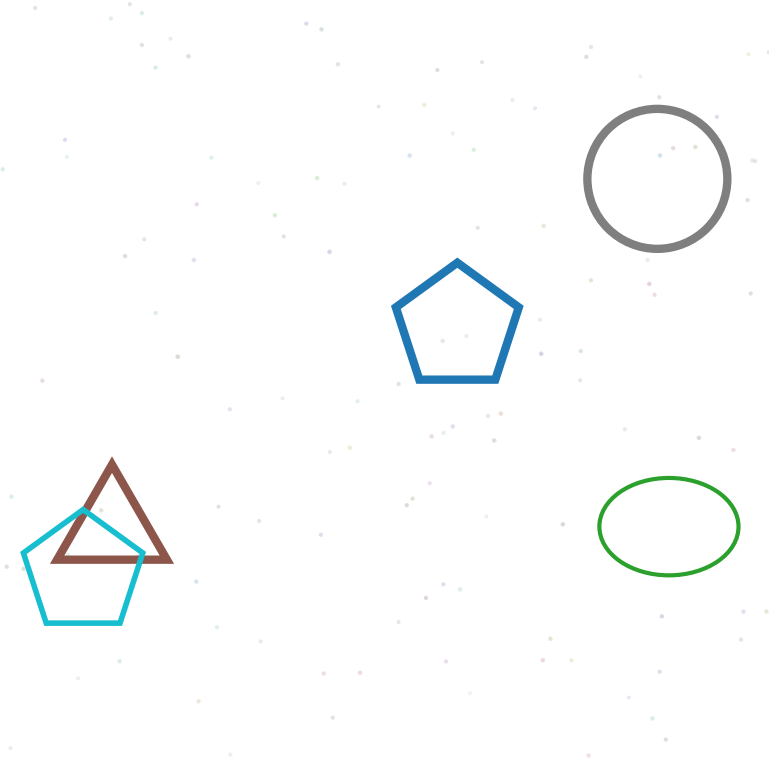[{"shape": "pentagon", "thickness": 3, "radius": 0.42, "center": [0.594, 0.575]}, {"shape": "oval", "thickness": 1.5, "radius": 0.45, "center": [0.869, 0.316]}, {"shape": "triangle", "thickness": 3, "radius": 0.41, "center": [0.145, 0.314]}, {"shape": "circle", "thickness": 3, "radius": 0.45, "center": [0.854, 0.768]}, {"shape": "pentagon", "thickness": 2, "radius": 0.41, "center": [0.108, 0.257]}]